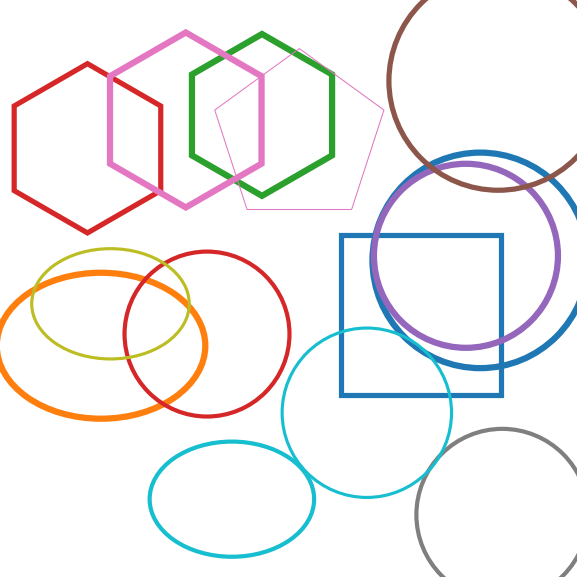[{"shape": "square", "thickness": 2.5, "radius": 0.69, "center": [0.729, 0.454]}, {"shape": "circle", "thickness": 3, "radius": 0.93, "center": [0.832, 0.548]}, {"shape": "oval", "thickness": 3, "radius": 0.9, "center": [0.175, 0.4]}, {"shape": "hexagon", "thickness": 3, "radius": 0.7, "center": [0.454, 0.8]}, {"shape": "hexagon", "thickness": 2.5, "radius": 0.73, "center": [0.151, 0.742]}, {"shape": "circle", "thickness": 2, "radius": 0.71, "center": [0.358, 0.421]}, {"shape": "circle", "thickness": 3, "radius": 0.8, "center": [0.807, 0.556]}, {"shape": "circle", "thickness": 2.5, "radius": 0.95, "center": [0.863, 0.859]}, {"shape": "hexagon", "thickness": 3, "radius": 0.76, "center": [0.322, 0.791]}, {"shape": "pentagon", "thickness": 0.5, "radius": 0.77, "center": [0.518, 0.761]}, {"shape": "circle", "thickness": 2, "radius": 0.74, "center": [0.87, 0.108]}, {"shape": "oval", "thickness": 1.5, "radius": 0.68, "center": [0.191, 0.473]}, {"shape": "circle", "thickness": 1.5, "radius": 0.73, "center": [0.635, 0.284]}, {"shape": "oval", "thickness": 2, "radius": 0.71, "center": [0.402, 0.135]}]